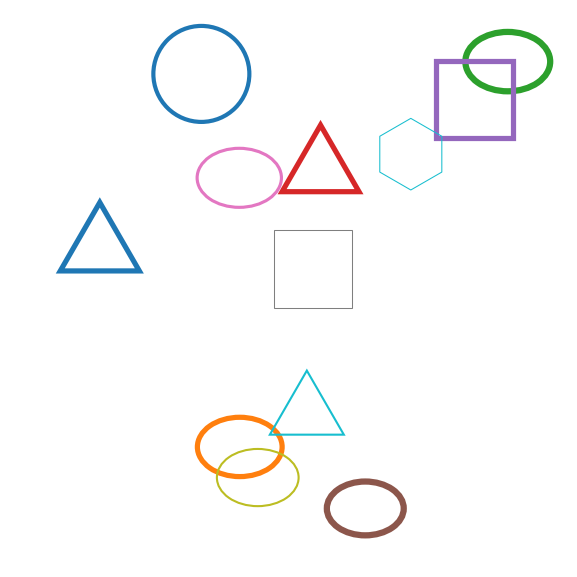[{"shape": "circle", "thickness": 2, "radius": 0.42, "center": [0.349, 0.871]}, {"shape": "triangle", "thickness": 2.5, "radius": 0.4, "center": [0.173, 0.57]}, {"shape": "oval", "thickness": 2.5, "radius": 0.37, "center": [0.415, 0.225]}, {"shape": "oval", "thickness": 3, "radius": 0.37, "center": [0.879, 0.892]}, {"shape": "triangle", "thickness": 2.5, "radius": 0.38, "center": [0.555, 0.706]}, {"shape": "square", "thickness": 2.5, "radius": 0.33, "center": [0.821, 0.826]}, {"shape": "oval", "thickness": 3, "radius": 0.33, "center": [0.633, 0.119]}, {"shape": "oval", "thickness": 1.5, "radius": 0.37, "center": [0.414, 0.691]}, {"shape": "square", "thickness": 0.5, "radius": 0.34, "center": [0.541, 0.533]}, {"shape": "oval", "thickness": 1, "radius": 0.35, "center": [0.446, 0.172]}, {"shape": "triangle", "thickness": 1, "radius": 0.37, "center": [0.531, 0.283]}, {"shape": "hexagon", "thickness": 0.5, "radius": 0.31, "center": [0.711, 0.732]}]